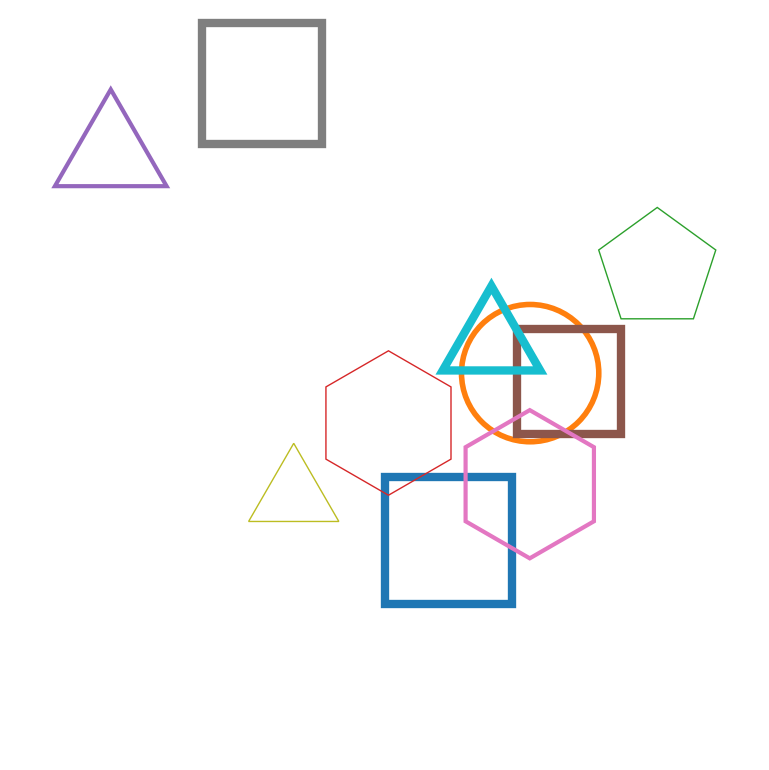[{"shape": "square", "thickness": 3, "radius": 0.41, "center": [0.582, 0.298]}, {"shape": "circle", "thickness": 2, "radius": 0.45, "center": [0.688, 0.515]}, {"shape": "pentagon", "thickness": 0.5, "radius": 0.4, "center": [0.854, 0.651]}, {"shape": "hexagon", "thickness": 0.5, "radius": 0.47, "center": [0.505, 0.451]}, {"shape": "triangle", "thickness": 1.5, "radius": 0.42, "center": [0.144, 0.8]}, {"shape": "square", "thickness": 3, "radius": 0.34, "center": [0.739, 0.504]}, {"shape": "hexagon", "thickness": 1.5, "radius": 0.48, "center": [0.688, 0.371]}, {"shape": "square", "thickness": 3, "radius": 0.39, "center": [0.34, 0.891]}, {"shape": "triangle", "thickness": 0.5, "radius": 0.34, "center": [0.381, 0.357]}, {"shape": "triangle", "thickness": 3, "radius": 0.37, "center": [0.638, 0.555]}]